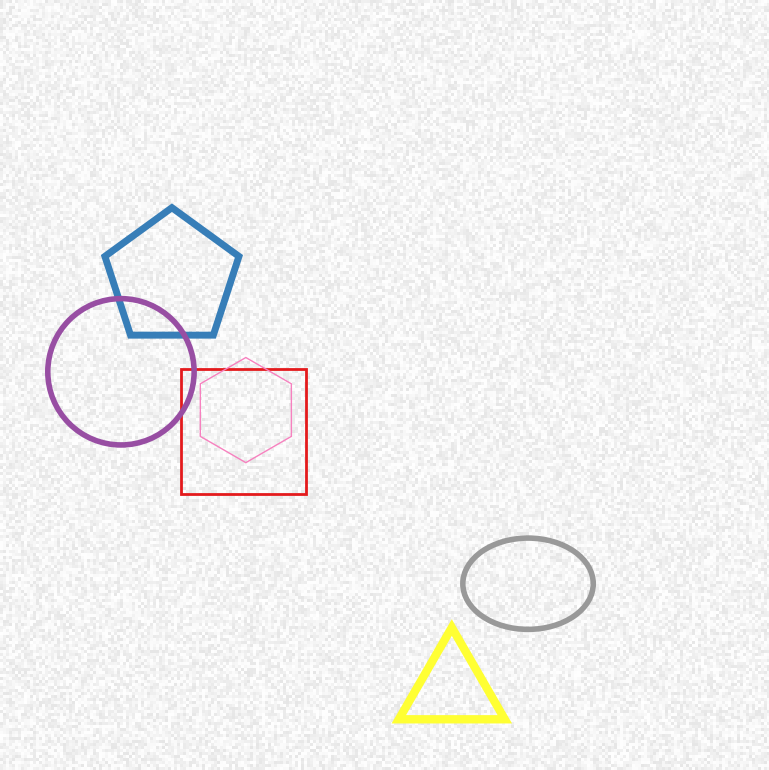[{"shape": "square", "thickness": 1, "radius": 0.41, "center": [0.316, 0.44]}, {"shape": "pentagon", "thickness": 2.5, "radius": 0.46, "center": [0.223, 0.639]}, {"shape": "circle", "thickness": 2, "radius": 0.48, "center": [0.157, 0.517]}, {"shape": "triangle", "thickness": 3, "radius": 0.4, "center": [0.587, 0.106]}, {"shape": "hexagon", "thickness": 0.5, "radius": 0.34, "center": [0.319, 0.467]}, {"shape": "oval", "thickness": 2, "radius": 0.42, "center": [0.686, 0.242]}]